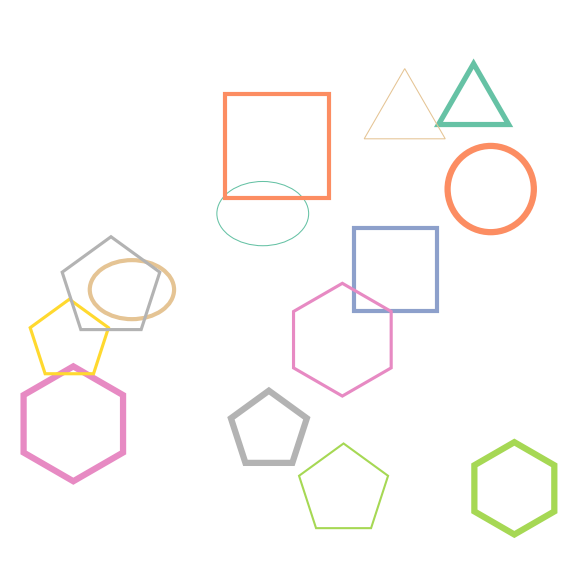[{"shape": "triangle", "thickness": 2.5, "radius": 0.35, "center": [0.82, 0.819]}, {"shape": "oval", "thickness": 0.5, "radius": 0.4, "center": [0.455, 0.629]}, {"shape": "circle", "thickness": 3, "radius": 0.37, "center": [0.85, 0.672]}, {"shape": "square", "thickness": 2, "radius": 0.45, "center": [0.48, 0.747]}, {"shape": "square", "thickness": 2, "radius": 0.36, "center": [0.685, 0.532]}, {"shape": "hexagon", "thickness": 3, "radius": 0.5, "center": [0.127, 0.265]}, {"shape": "hexagon", "thickness": 1.5, "radius": 0.49, "center": [0.593, 0.411]}, {"shape": "hexagon", "thickness": 3, "radius": 0.4, "center": [0.891, 0.154]}, {"shape": "pentagon", "thickness": 1, "radius": 0.41, "center": [0.595, 0.15]}, {"shape": "pentagon", "thickness": 1.5, "radius": 0.36, "center": [0.12, 0.41]}, {"shape": "oval", "thickness": 2, "radius": 0.37, "center": [0.228, 0.498]}, {"shape": "triangle", "thickness": 0.5, "radius": 0.41, "center": [0.701, 0.799]}, {"shape": "pentagon", "thickness": 1.5, "radius": 0.44, "center": [0.192, 0.5]}, {"shape": "pentagon", "thickness": 3, "radius": 0.35, "center": [0.466, 0.254]}]